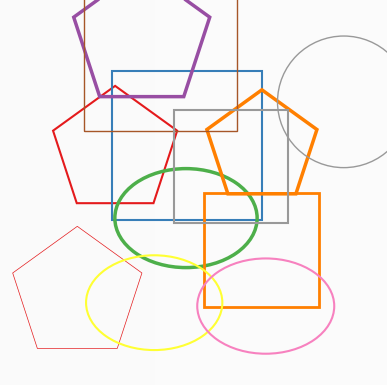[{"shape": "pentagon", "thickness": 0.5, "radius": 0.88, "center": [0.2, 0.237]}, {"shape": "pentagon", "thickness": 1.5, "radius": 0.84, "center": [0.297, 0.609]}, {"shape": "square", "thickness": 1.5, "radius": 0.97, "center": [0.483, 0.622]}, {"shape": "oval", "thickness": 2.5, "radius": 0.92, "center": [0.48, 0.434]}, {"shape": "pentagon", "thickness": 2.5, "radius": 0.92, "center": [0.366, 0.898]}, {"shape": "pentagon", "thickness": 2.5, "radius": 0.75, "center": [0.676, 0.617]}, {"shape": "square", "thickness": 2, "radius": 0.74, "center": [0.675, 0.351]}, {"shape": "oval", "thickness": 1.5, "radius": 0.88, "center": [0.398, 0.214]}, {"shape": "square", "thickness": 1, "radius": 0.99, "center": [0.415, 0.859]}, {"shape": "oval", "thickness": 1.5, "radius": 0.88, "center": [0.686, 0.205]}, {"shape": "square", "thickness": 1.5, "radius": 0.73, "center": [0.596, 0.568]}, {"shape": "circle", "thickness": 1, "radius": 0.85, "center": [0.887, 0.735]}]